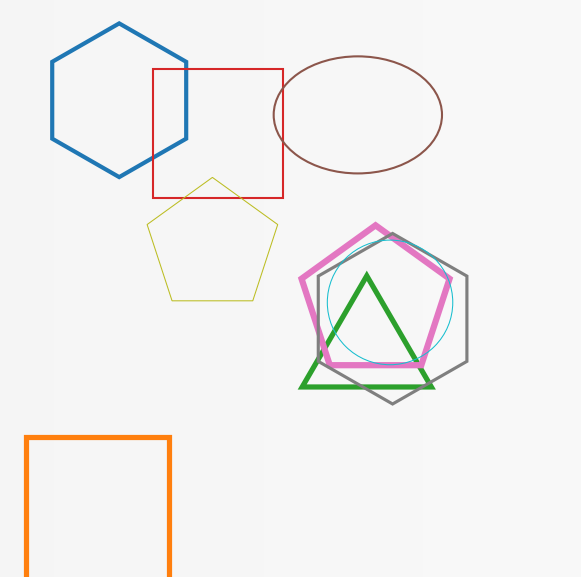[{"shape": "hexagon", "thickness": 2, "radius": 0.67, "center": [0.205, 0.826]}, {"shape": "square", "thickness": 2.5, "radius": 0.61, "center": [0.167, 0.119]}, {"shape": "triangle", "thickness": 2.5, "radius": 0.64, "center": [0.631, 0.393]}, {"shape": "square", "thickness": 1, "radius": 0.56, "center": [0.375, 0.768]}, {"shape": "oval", "thickness": 1, "radius": 0.72, "center": [0.616, 0.8]}, {"shape": "pentagon", "thickness": 3, "radius": 0.67, "center": [0.646, 0.475]}, {"shape": "hexagon", "thickness": 1.5, "radius": 0.74, "center": [0.675, 0.447]}, {"shape": "pentagon", "thickness": 0.5, "radius": 0.59, "center": [0.365, 0.574]}, {"shape": "circle", "thickness": 0.5, "radius": 0.54, "center": [0.671, 0.475]}]